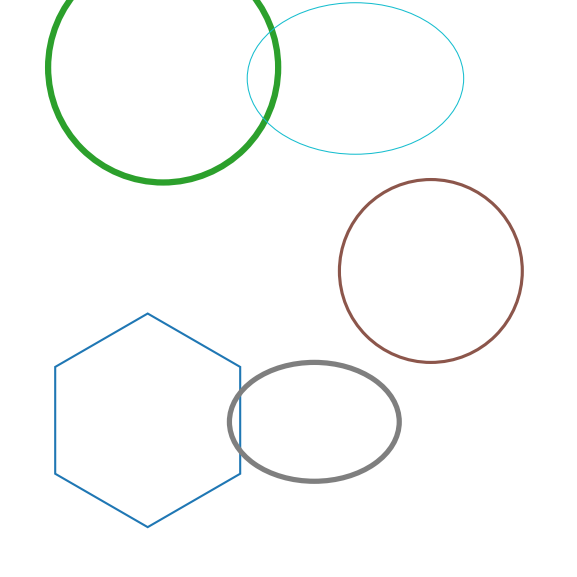[{"shape": "hexagon", "thickness": 1, "radius": 0.92, "center": [0.256, 0.271]}, {"shape": "circle", "thickness": 3, "radius": 1.0, "center": [0.282, 0.882]}, {"shape": "circle", "thickness": 1.5, "radius": 0.79, "center": [0.746, 0.53]}, {"shape": "oval", "thickness": 2.5, "radius": 0.74, "center": [0.544, 0.269]}, {"shape": "oval", "thickness": 0.5, "radius": 0.94, "center": [0.615, 0.863]}]